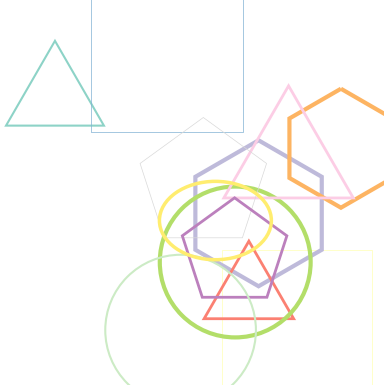[{"shape": "triangle", "thickness": 1.5, "radius": 0.73, "center": [0.143, 0.747]}, {"shape": "square", "thickness": 0.5, "radius": 0.97, "center": [0.771, 0.155]}, {"shape": "hexagon", "thickness": 3, "radius": 0.95, "center": [0.672, 0.446]}, {"shape": "triangle", "thickness": 2, "radius": 0.67, "center": [0.646, 0.239]}, {"shape": "square", "thickness": 0.5, "radius": 0.98, "center": [0.434, 0.853]}, {"shape": "hexagon", "thickness": 3, "radius": 0.77, "center": [0.886, 0.615]}, {"shape": "circle", "thickness": 3, "radius": 0.98, "center": [0.611, 0.32]}, {"shape": "triangle", "thickness": 2, "radius": 0.97, "center": [0.75, 0.583]}, {"shape": "pentagon", "thickness": 0.5, "radius": 0.86, "center": [0.528, 0.522]}, {"shape": "pentagon", "thickness": 2, "radius": 0.71, "center": [0.609, 0.343]}, {"shape": "circle", "thickness": 1.5, "radius": 0.98, "center": [0.469, 0.143]}, {"shape": "oval", "thickness": 2.5, "radius": 0.73, "center": [0.559, 0.427]}]